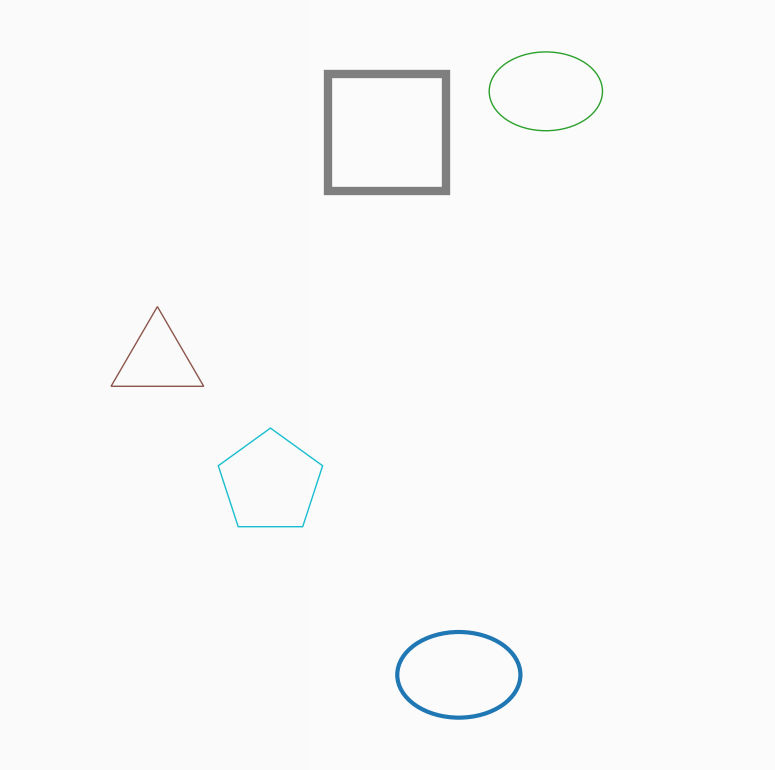[{"shape": "oval", "thickness": 1.5, "radius": 0.4, "center": [0.592, 0.124]}, {"shape": "oval", "thickness": 0.5, "radius": 0.37, "center": [0.704, 0.881]}, {"shape": "triangle", "thickness": 0.5, "radius": 0.35, "center": [0.203, 0.533]}, {"shape": "square", "thickness": 3, "radius": 0.38, "center": [0.499, 0.828]}, {"shape": "pentagon", "thickness": 0.5, "radius": 0.35, "center": [0.349, 0.373]}]